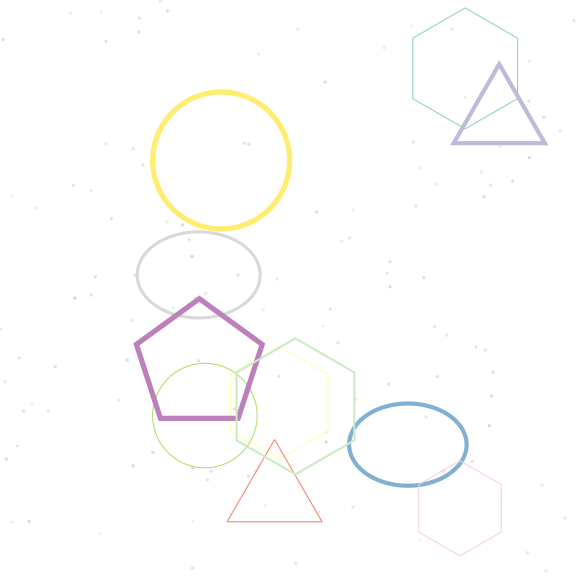[{"shape": "hexagon", "thickness": 0.5, "radius": 0.52, "center": [0.805, 0.881]}, {"shape": "hexagon", "thickness": 0.5, "radius": 0.49, "center": [0.484, 0.302]}, {"shape": "triangle", "thickness": 2, "radius": 0.46, "center": [0.864, 0.797]}, {"shape": "triangle", "thickness": 0.5, "radius": 0.47, "center": [0.475, 0.143]}, {"shape": "oval", "thickness": 2, "radius": 0.51, "center": [0.706, 0.229]}, {"shape": "circle", "thickness": 0.5, "radius": 0.45, "center": [0.355, 0.28]}, {"shape": "hexagon", "thickness": 0.5, "radius": 0.41, "center": [0.796, 0.119]}, {"shape": "oval", "thickness": 1.5, "radius": 0.53, "center": [0.344, 0.523]}, {"shape": "pentagon", "thickness": 2.5, "radius": 0.57, "center": [0.345, 0.367]}, {"shape": "hexagon", "thickness": 1, "radius": 0.59, "center": [0.512, 0.295]}, {"shape": "circle", "thickness": 2.5, "radius": 0.59, "center": [0.383, 0.721]}]